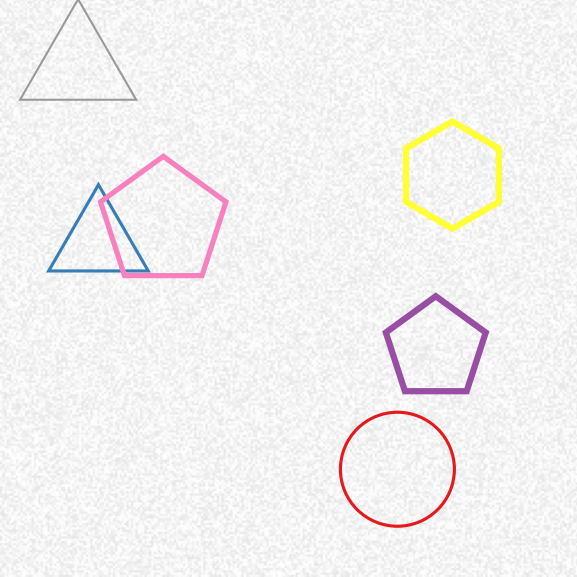[{"shape": "circle", "thickness": 1.5, "radius": 0.49, "center": [0.688, 0.187]}, {"shape": "triangle", "thickness": 1.5, "radius": 0.5, "center": [0.17, 0.58]}, {"shape": "pentagon", "thickness": 3, "radius": 0.45, "center": [0.755, 0.395]}, {"shape": "hexagon", "thickness": 3, "radius": 0.46, "center": [0.783, 0.696]}, {"shape": "pentagon", "thickness": 2.5, "radius": 0.57, "center": [0.283, 0.614]}, {"shape": "triangle", "thickness": 1, "radius": 0.58, "center": [0.135, 0.884]}]